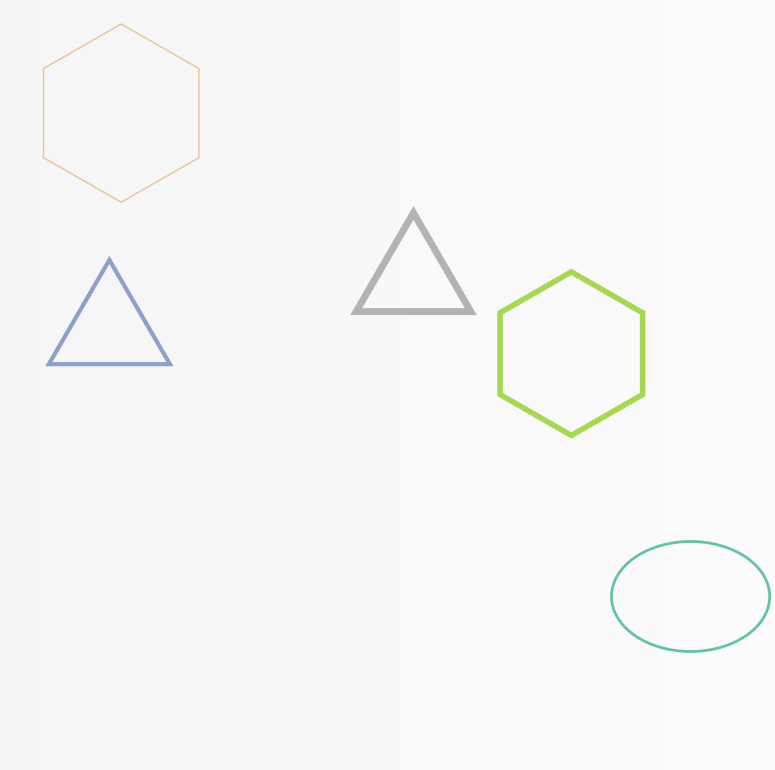[{"shape": "oval", "thickness": 1, "radius": 0.51, "center": [0.891, 0.225]}, {"shape": "triangle", "thickness": 1.5, "radius": 0.45, "center": [0.141, 0.572]}, {"shape": "hexagon", "thickness": 2, "radius": 0.53, "center": [0.737, 0.541]}, {"shape": "hexagon", "thickness": 0.5, "radius": 0.58, "center": [0.156, 0.853]}, {"shape": "triangle", "thickness": 2.5, "radius": 0.43, "center": [0.534, 0.638]}]